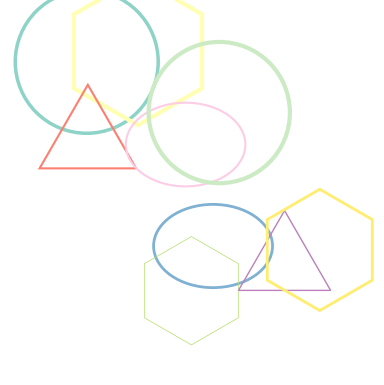[{"shape": "circle", "thickness": 2.5, "radius": 0.93, "center": [0.225, 0.839]}, {"shape": "hexagon", "thickness": 3, "radius": 0.96, "center": [0.358, 0.867]}, {"shape": "triangle", "thickness": 1.5, "radius": 0.72, "center": [0.228, 0.635]}, {"shape": "oval", "thickness": 2, "radius": 0.77, "center": [0.553, 0.361]}, {"shape": "hexagon", "thickness": 0.5, "radius": 0.7, "center": [0.497, 0.245]}, {"shape": "oval", "thickness": 1.5, "radius": 0.78, "center": [0.482, 0.625]}, {"shape": "triangle", "thickness": 1, "radius": 0.69, "center": [0.739, 0.315]}, {"shape": "circle", "thickness": 3, "radius": 0.92, "center": [0.57, 0.708]}, {"shape": "hexagon", "thickness": 2, "radius": 0.79, "center": [0.831, 0.351]}]